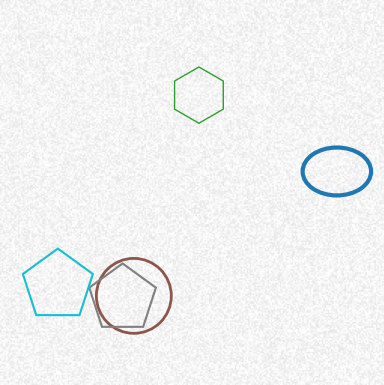[{"shape": "oval", "thickness": 3, "radius": 0.44, "center": [0.875, 0.555]}, {"shape": "hexagon", "thickness": 1, "radius": 0.37, "center": [0.517, 0.753]}, {"shape": "circle", "thickness": 2, "radius": 0.49, "center": [0.348, 0.232]}, {"shape": "pentagon", "thickness": 1.5, "radius": 0.45, "center": [0.318, 0.225]}, {"shape": "pentagon", "thickness": 1.5, "radius": 0.48, "center": [0.15, 0.259]}]